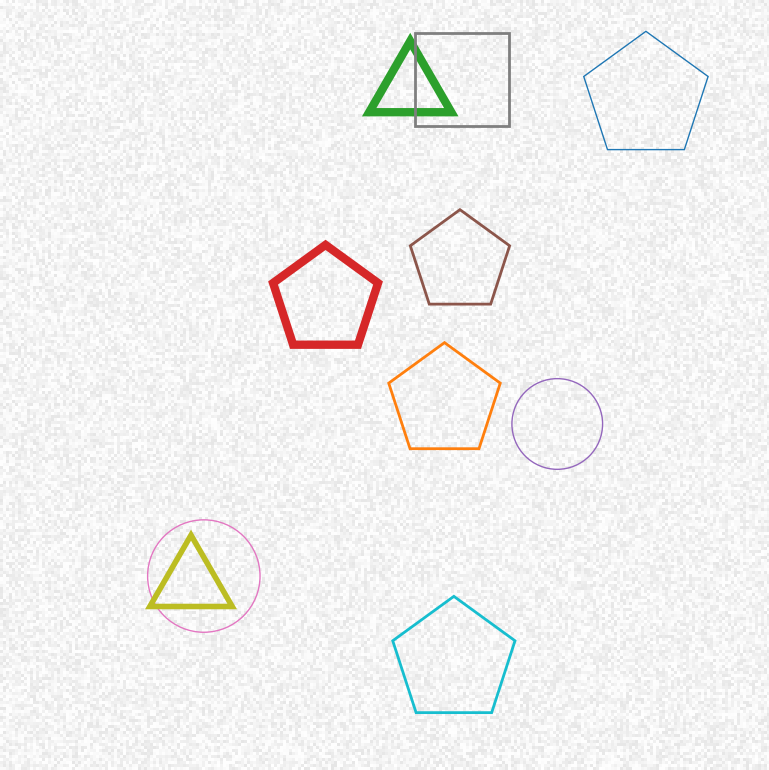[{"shape": "pentagon", "thickness": 0.5, "radius": 0.42, "center": [0.839, 0.874]}, {"shape": "pentagon", "thickness": 1, "radius": 0.38, "center": [0.577, 0.479]}, {"shape": "triangle", "thickness": 3, "radius": 0.31, "center": [0.533, 0.885]}, {"shape": "pentagon", "thickness": 3, "radius": 0.36, "center": [0.423, 0.61]}, {"shape": "circle", "thickness": 0.5, "radius": 0.29, "center": [0.724, 0.449]}, {"shape": "pentagon", "thickness": 1, "radius": 0.34, "center": [0.597, 0.66]}, {"shape": "circle", "thickness": 0.5, "radius": 0.37, "center": [0.265, 0.252]}, {"shape": "square", "thickness": 1, "radius": 0.3, "center": [0.6, 0.897]}, {"shape": "triangle", "thickness": 2, "radius": 0.31, "center": [0.248, 0.243]}, {"shape": "pentagon", "thickness": 1, "radius": 0.42, "center": [0.589, 0.142]}]